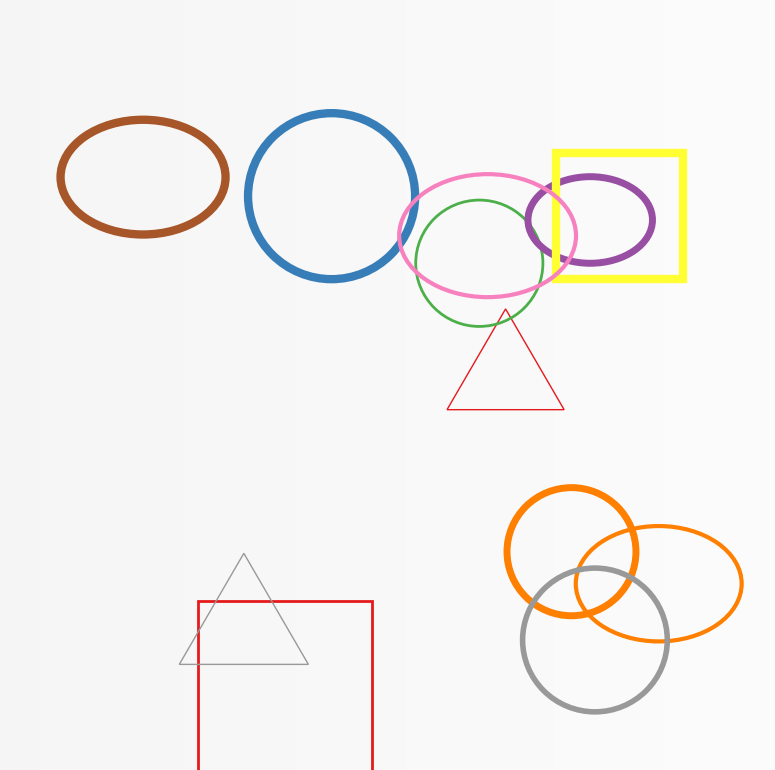[{"shape": "triangle", "thickness": 0.5, "radius": 0.44, "center": [0.652, 0.512]}, {"shape": "square", "thickness": 1, "radius": 0.56, "center": [0.368, 0.106]}, {"shape": "circle", "thickness": 3, "radius": 0.54, "center": [0.428, 0.745]}, {"shape": "circle", "thickness": 1, "radius": 0.41, "center": [0.618, 0.658]}, {"shape": "oval", "thickness": 2.5, "radius": 0.4, "center": [0.762, 0.714]}, {"shape": "circle", "thickness": 2.5, "radius": 0.42, "center": [0.737, 0.284]}, {"shape": "oval", "thickness": 1.5, "radius": 0.54, "center": [0.85, 0.242]}, {"shape": "square", "thickness": 3, "radius": 0.41, "center": [0.799, 0.72]}, {"shape": "oval", "thickness": 3, "radius": 0.53, "center": [0.185, 0.77]}, {"shape": "oval", "thickness": 1.5, "radius": 0.57, "center": [0.629, 0.694]}, {"shape": "circle", "thickness": 2, "radius": 0.47, "center": [0.768, 0.169]}, {"shape": "triangle", "thickness": 0.5, "radius": 0.48, "center": [0.315, 0.185]}]